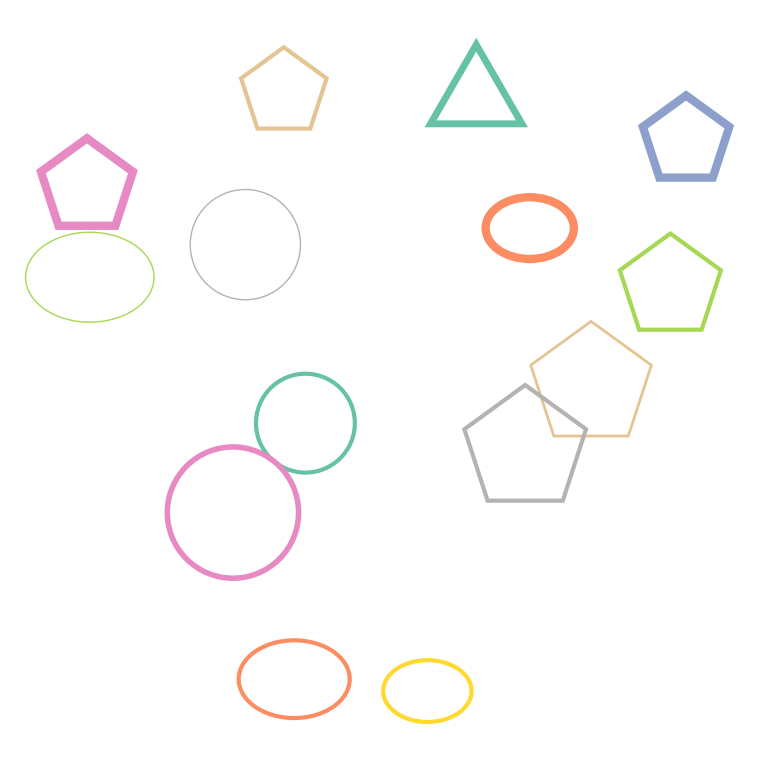[{"shape": "triangle", "thickness": 2.5, "radius": 0.34, "center": [0.618, 0.873]}, {"shape": "circle", "thickness": 1.5, "radius": 0.32, "center": [0.397, 0.45]}, {"shape": "oval", "thickness": 3, "radius": 0.29, "center": [0.688, 0.704]}, {"shape": "oval", "thickness": 1.5, "radius": 0.36, "center": [0.382, 0.118]}, {"shape": "pentagon", "thickness": 3, "radius": 0.3, "center": [0.891, 0.817]}, {"shape": "circle", "thickness": 2, "radius": 0.43, "center": [0.303, 0.334]}, {"shape": "pentagon", "thickness": 3, "radius": 0.31, "center": [0.113, 0.758]}, {"shape": "pentagon", "thickness": 1.5, "radius": 0.35, "center": [0.871, 0.628]}, {"shape": "oval", "thickness": 0.5, "radius": 0.42, "center": [0.117, 0.64]}, {"shape": "oval", "thickness": 1.5, "radius": 0.29, "center": [0.555, 0.103]}, {"shape": "pentagon", "thickness": 1.5, "radius": 0.29, "center": [0.369, 0.88]}, {"shape": "pentagon", "thickness": 1, "radius": 0.41, "center": [0.768, 0.5]}, {"shape": "circle", "thickness": 0.5, "radius": 0.36, "center": [0.319, 0.682]}, {"shape": "pentagon", "thickness": 1.5, "radius": 0.42, "center": [0.682, 0.417]}]